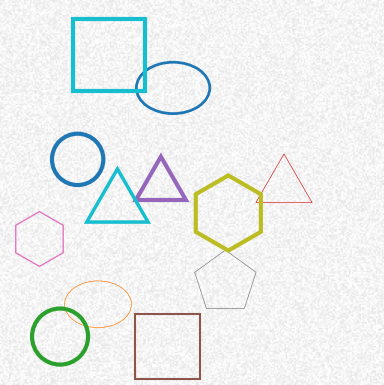[{"shape": "circle", "thickness": 3, "radius": 0.33, "center": [0.202, 0.586]}, {"shape": "oval", "thickness": 2, "radius": 0.48, "center": [0.45, 0.772]}, {"shape": "oval", "thickness": 0.5, "radius": 0.43, "center": [0.255, 0.21]}, {"shape": "circle", "thickness": 3, "radius": 0.36, "center": [0.156, 0.126]}, {"shape": "triangle", "thickness": 0.5, "radius": 0.42, "center": [0.738, 0.516]}, {"shape": "triangle", "thickness": 3, "radius": 0.38, "center": [0.418, 0.518]}, {"shape": "square", "thickness": 1.5, "radius": 0.42, "center": [0.435, 0.1]}, {"shape": "hexagon", "thickness": 1, "radius": 0.36, "center": [0.103, 0.379]}, {"shape": "pentagon", "thickness": 0.5, "radius": 0.42, "center": [0.585, 0.267]}, {"shape": "hexagon", "thickness": 3, "radius": 0.49, "center": [0.593, 0.447]}, {"shape": "triangle", "thickness": 2.5, "radius": 0.46, "center": [0.305, 0.469]}, {"shape": "square", "thickness": 3, "radius": 0.47, "center": [0.284, 0.857]}]